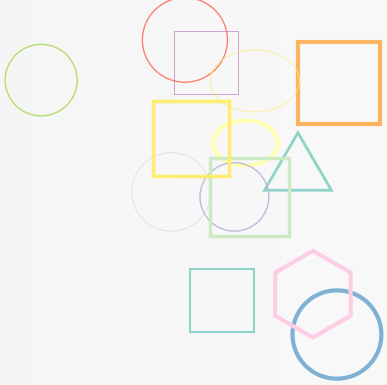[{"shape": "triangle", "thickness": 2, "radius": 0.5, "center": [0.769, 0.556]}, {"shape": "square", "thickness": 1.5, "radius": 0.41, "center": [0.573, 0.219]}, {"shape": "oval", "thickness": 3, "radius": 0.42, "center": [0.634, 0.629]}, {"shape": "circle", "thickness": 1, "radius": 0.44, "center": [0.605, 0.489]}, {"shape": "circle", "thickness": 1, "radius": 0.55, "center": [0.477, 0.896]}, {"shape": "circle", "thickness": 3, "radius": 0.57, "center": [0.87, 0.131]}, {"shape": "square", "thickness": 3, "radius": 0.53, "center": [0.874, 0.783]}, {"shape": "circle", "thickness": 1, "radius": 0.46, "center": [0.106, 0.792]}, {"shape": "hexagon", "thickness": 3, "radius": 0.56, "center": [0.808, 0.236]}, {"shape": "circle", "thickness": 0.5, "radius": 0.51, "center": [0.442, 0.502]}, {"shape": "square", "thickness": 0.5, "radius": 0.41, "center": [0.531, 0.837]}, {"shape": "square", "thickness": 2.5, "radius": 0.51, "center": [0.645, 0.488]}, {"shape": "oval", "thickness": 0.5, "radius": 0.58, "center": [0.657, 0.79]}, {"shape": "square", "thickness": 2.5, "radius": 0.49, "center": [0.493, 0.64]}]